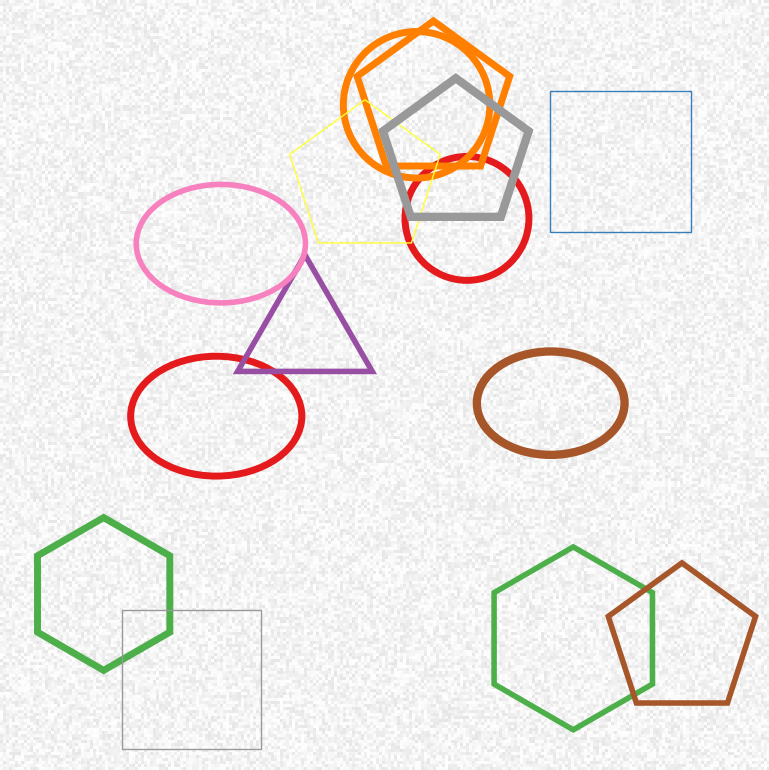[{"shape": "oval", "thickness": 2.5, "radius": 0.56, "center": [0.281, 0.46]}, {"shape": "circle", "thickness": 2.5, "radius": 0.4, "center": [0.606, 0.716]}, {"shape": "square", "thickness": 0.5, "radius": 0.46, "center": [0.806, 0.79]}, {"shape": "hexagon", "thickness": 2, "radius": 0.59, "center": [0.745, 0.171]}, {"shape": "hexagon", "thickness": 2.5, "radius": 0.5, "center": [0.135, 0.229]}, {"shape": "triangle", "thickness": 2, "radius": 0.5, "center": [0.396, 0.568]}, {"shape": "circle", "thickness": 2.5, "radius": 0.48, "center": [0.541, 0.864]}, {"shape": "pentagon", "thickness": 2.5, "radius": 0.52, "center": [0.563, 0.869]}, {"shape": "pentagon", "thickness": 0.5, "radius": 0.51, "center": [0.474, 0.768]}, {"shape": "oval", "thickness": 3, "radius": 0.48, "center": [0.715, 0.476]}, {"shape": "pentagon", "thickness": 2, "radius": 0.5, "center": [0.886, 0.168]}, {"shape": "oval", "thickness": 2, "radius": 0.55, "center": [0.287, 0.684]}, {"shape": "square", "thickness": 0.5, "radius": 0.45, "center": [0.249, 0.118]}, {"shape": "pentagon", "thickness": 3, "radius": 0.5, "center": [0.592, 0.799]}]